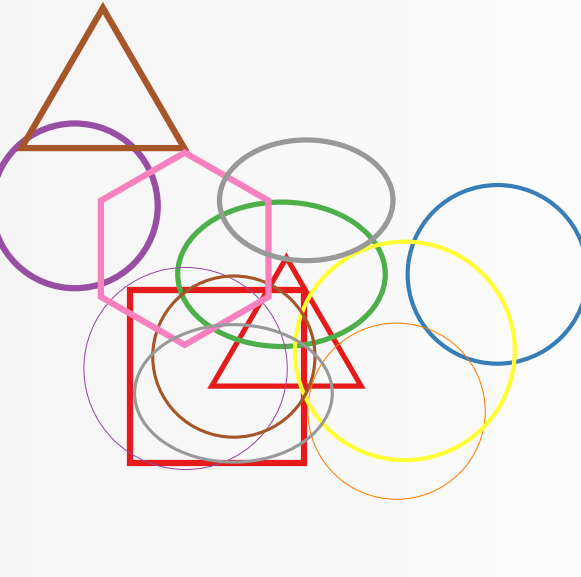[{"shape": "square", "thickness": 3, "radius": 0.75, "center": [0.373, 0.347]}, {"shape": "triangle", "thickness": 2.5, "radius": 0.74, "center": [0.493, 0.405]}, {"shape": "circle", "thickness": 2, "radius": 0.77, "center": [0.856, 0.524]}, {"shape": "oval", "thickness": 2.5, "radius": 0.89, "center": [0.484, 0.524]}, {"shape": "circle", "thickness": 0.5, "radius": 0.87, "center": [0.319, 0.361]}, {"shape": "circle", "thickness": 3, "radius": 0.71, "center": [0.129, 0.643]}, {"shape": "circle", "thickness": 0.5, "radius": 0.76, "center": [0.682, 0.287]}, {"shape": "circle", "thickness": 2, "radius": 0.95, "center": [0.697, 0.392]}, {"shape": "circle", "thickness": 1.5, "radius": 0.7, "center": [0.402, 0.382]}, {"shape": "triangle", "thickness": 3, "radius": 0.81, "center": [0.177, 0.824]}, {"shape": "hexagon", "thickness": 3, "radius": 0.83, "center": [0.318, 0.568]}, {"shape": "oval", "thickness": 2.5, "radius": 0.75, "center": [0.527, 0.652]}, {"shape": "oval", "thickness": 1.5, "radius": 0.85, "center": [0.402, 0.318]}]